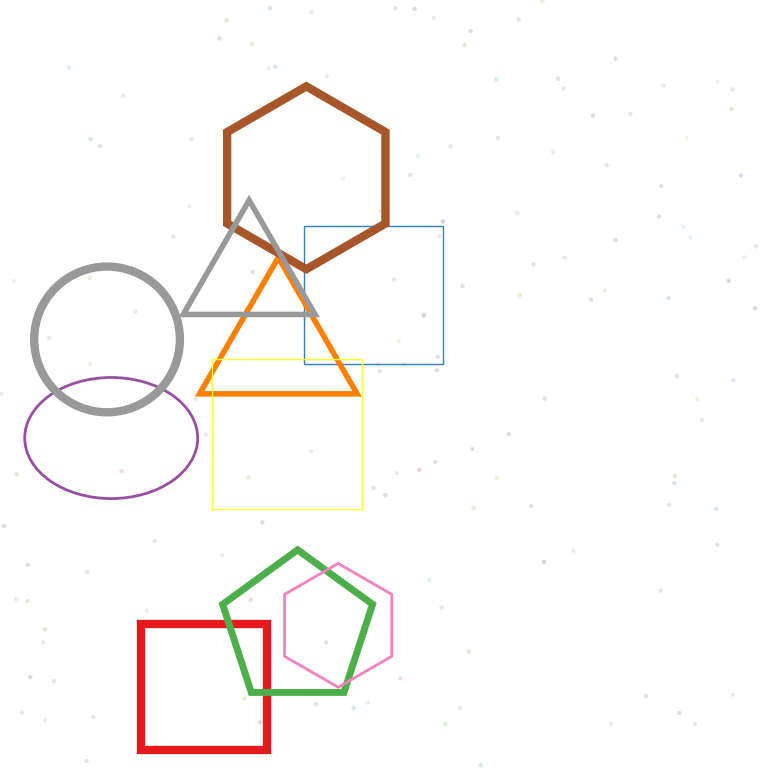[{"shape": "square", "thickness": 3, "radius": 0.41, "center": [0.264, 0.108]}, {"shape": "square", "thickness": 0.5, "radius": 0.45, "center": [0.485, 0.617]}, {"shape": "pentagon", "thickness": 2.5, "radius": 0.51, "center": [0.387, 0.184]}, {"shape": "oval", "thickness": 1, "radius": 0.56, "center": [0.144, 0.431]}, {"shape": "triangle", "thickness": 2, "radius": 0.59, "center": [0.361, 0.548]}, {"shape": "square", "thickness": 0.5, "radius": 0.49, "center": [0.373, 0.437]}, {"shape": "hexagon", "thickness": 3, "radius": 0.59, "center": [0.398, 0.769]}, {"shape": "hexagon", "thickness": 1, "radius": 0.4, "center": [0.439, 0.188]}, {"shape": "circle", "thickness": 3, "radius": 0.47, "center": [0.139, 0.559]}, {"shape": "triangle", "thickness": 2, "radius": 0.49, "center": [0.324, 0.641]}]